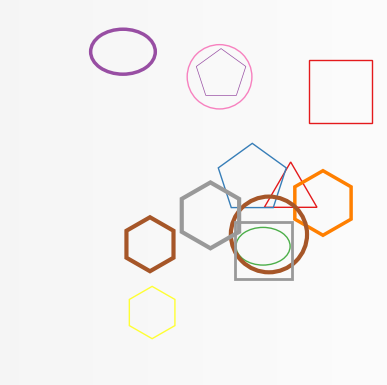[{"shape": "triangle", "thickness": 1, "radius": 0.39, "center": [0.75, 0.501]}, {"shape": "square", "thickness": 1, "radius": 0.41, "center": [0.879, 0.762]}, {"shape": "pentagon", "thickness": 1, "radius": 0.46, "center": [0.651, 0.535]}, {"shape": "oval", "thickness": 1, "radius": 0.35, "center": [0.679, 0.36]}, {"shape": "pentagon", "thickness": 0.5, "radius": 0.34, "center": [0.57, 0.807]}, {"shape": "oval", "thickness": 2.5, "radius": 0.42, "center": [0.317, 0.866]}, {"shape": "hexagon", "thickness": 2.5, "radius": 0.42, "center": [0.833, 0.473]}, {"shape": "hexagon", "thickness": 1, "radius": 0.34, "center": [0.393, 0.188]}, {"shape": "circle", "thickness": 3, "radius": 0.49, "center": [0.694, 0.391]}, {"shape": "hexagon", "thickness": 3, "radius": 0.35, "center": [0.387, 0.366]}, {"shape": "circle", "thickness": 1, "radius": 0.42, "center": [0.567, 0.801]}, {"shape": "square", "thickness": 2, "radius": 0.37, "center": [0.68, 0.349]}, {"shape": "hexagon", "thickness": 3, "radius": 0.43, "center": [0.543, 0.441]}]